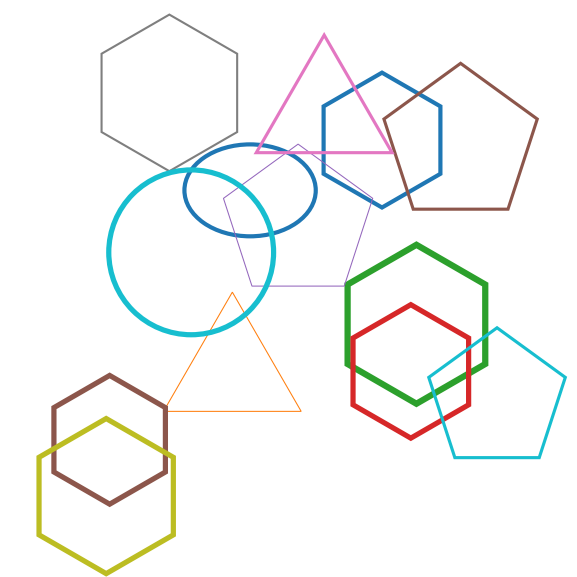[{"shape": "oval", "thickness": 2, "radius": 0.57, "center": [0.433, 0.67]}, {"shape": "hexagon", "thickness": 2, "radius": 0.58, "center": [0.661, 0.757]}, {"shape": "triangle", "thickness": 0.5, "radius": 0.69, "center": [0.402, 0.356]}, {"shape": "hexagon", "thickness": 3, "radius": 0.69, "center": [0.721, 0.438]}, {"shape": "hexagon", "thickness": 2.5, "radius": 0.58, "center": [0.711, 0.356]}, {"shape": "pentagon", "thickness": 0.5, "radius": 0.68, "center": [0.516, 0.614]}, {"shape": "pentagon", "thickness": 1.5, "radius": 0.7, "center": [0.798, 0.75]}, {"shape": "hexagon", "thickness": 2.5, "radius": 0.56, "center": [0.19, 0.238]}, {"shape": "triangle", "thickness": 1.5, "radius": 0.68, "center": [0.561, 0.803]}, {"shape": "hexagon", "thickness": 1, "radius": 0.68, "center": [0.293, 0.838]}, {"shape": "hexagon", "thickness": 2.5, "radius": 0.67, "center": [0.184, 0.14]}, {"shape": "pentagon", "thickness": 1.5, "radius": 0.62, "center": [0.861, 0.307]}, {"shape": "circle", "thickness": 2.5, "radius": 0.71, "center": [0.331, 0.562]}]